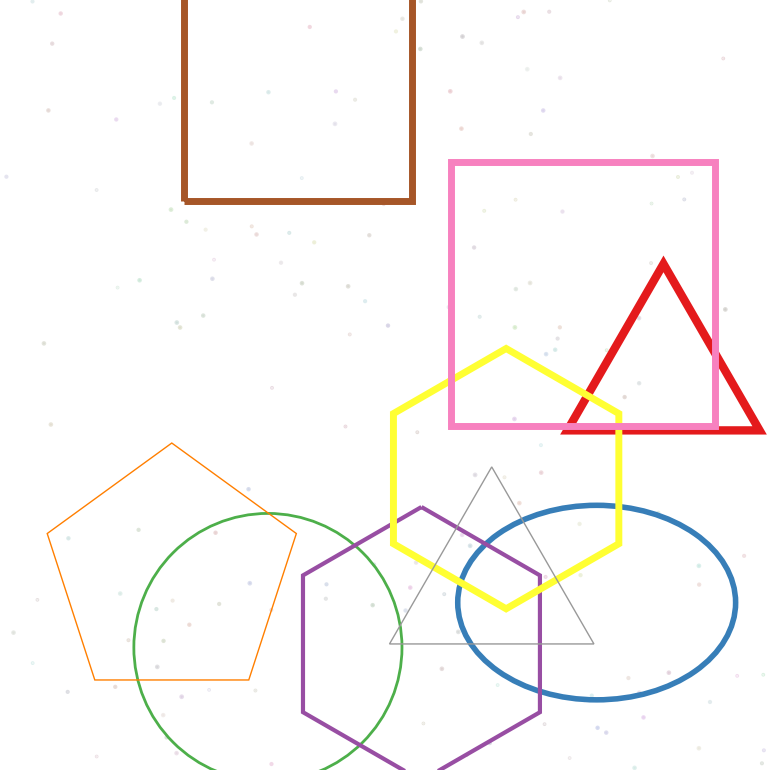[{"shape": "triangle", "thickness": 3, "radius": 0.72, "center": [0.862, 0.513]}, {"shape": "oval", "thickness": 2, "radius": 0.9, "center": [0.775, 0.217]}, {"shape": "circle", "thickness": 1, "radius": 0.87, "center": [0.348, 0.159]}, {"shape": "hexagon", "thickness": 1.5, "radius": 0.89, "center": [0.547, 0.164]}, {"shape": "pentagon", "thickness": 0.5, "radius": 0.85, "center": [0.223, 0.255]}, {"shape": "hexagon", "thickness": 2.5, "radius": 0.85, "center": [0.657, 0.378]}, {"shape": "square", "thickness": 2.5, "radius": 0.74, "center": [0.387, 0.887]}, {"shape": "square", "thickness": 2.5, "radius": 0.86, "center": [0.758, 0.618]}, {"shape": "triangle", "thickness": 0.5, "radius": 0.77, "center": [0.639, 0.24]}]